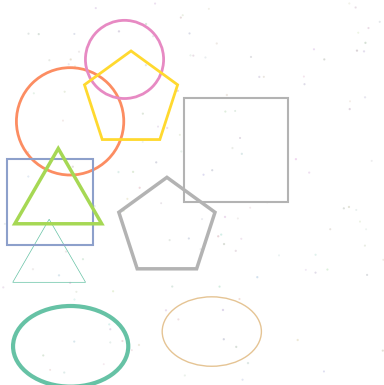[{"shape": "triangle", "thickness": 0.5, "radius": 0.55, "center": [0.128, 0.321]}, {"shape": "oval", "thickness": 3, "radius": 0.75, "center": [0.184, 0.1]}, {"shape": "circle", "thickness": 2, "radius": 0.7, "center": [0.182, 0.685]}, {"shape": "square", "thickness": 1.5, "radius": 0.56, "center": [0.129, 0.474]}, {"shape": "circle", "thickness": 2, "radius": 0.51, "center": [0.323, 0.846]}, {"shape": "triangle", "thickness": 2.5, "radius": 0.65, "center": [0.151, 0.484]}, {"shape": "pentagon", "thickness": 2, "radius": 0.64, "center": [0.34, 0.74]}, {"shape": "oval", "thickness": 1, "radius": 0.64, "center": [0.55, 0.139]}, {"shape": "pentagon", "thickness": 2.5, "radius": 0.66, "center": [0.434, 0.408]}, {"shape": "square", "thickness": 1.5, "radius": 0.67, "center": [0.612, 0.61]}]